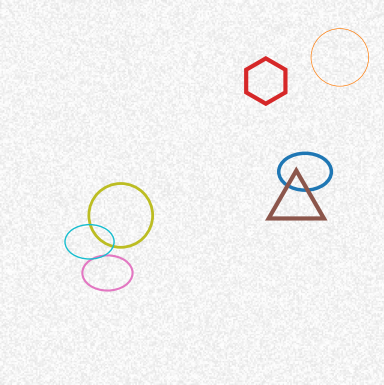[{"shape": "oval", "thickness": 2.5, "radius": 0.34, "center": [0.792, 0.554]}, {"shape": "circle", "thickness": 0.5, "radius": 0.37, "center": [0.883, 0.851]}, {"shape": "hexagon", "thickness": 3, "radius": 0.29, "center": [0.69, 0.789]}, {"shape": "triangle", "thickness": 3, "radius": 0.41, "center": [0.77, 0.474]}, {"shape": "oval", "thickness": 1.5, "radius": 0.33, "center": [0.279, 0.291]}, {"shape": "circle", "thickness": 2, "radius": 0.41, "center": [0.314, 0.44]}, {"shape": "oval", "thickness": 1, "radius": 0.32, "center": [0.233, 0.372]}]